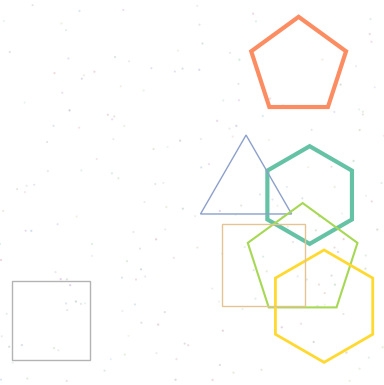[{"shape": "hexagon", "thickness": 3, "radius": 0.63, "center": [0.804, 0.493]}, {"shape": "pentagon", "thickness": 3, "radius": 0.65, "center": [0.776, 0.827]}, {"shape": "triangle", "thickness": 1, "radius": 0.68, "center": [0.639, 0.513]}, {"shape": "pentagon", "thickness": 1.5, "radius": 0.75, "center": [0.786, 0.323]}, {"shape": "hexagon", "thickness": 2, "radius": 0.73, "center": [0.842, 0.205]}, {"shape": "square", "thickness": 1, "radius": 0.54, "center": [0.685, 0.312]}, {"shape": "square", "thickness": 1, "radius": 0.51, "center": [0.133, 0.168]}]